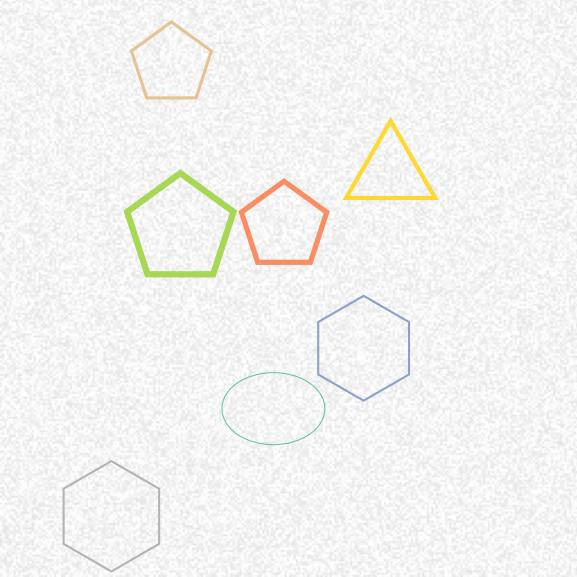[{"shape": "oval", "thickness": 0.5, "radius": 0.45, "center": [0.473, 0.291]}, {"shape": "pentagon", "thickness": 2.5, "radius": 0.39, "center": [0.492, 0.608]}, {"shape": "hexagon", "thickness": 1, "radius": 0.45, "center": [0.63, 0.396]}, {"shape": "pentagon", "thickness": 3, "radius": 0.48, "center": [0.312, 0.603]}, {"shape": "triangle", "thickness": 2, "radius": 0.45, "center": [0.676, 0.701]}, {"shape": "pentagon", "thickness": 1.5, "radius": 0.36, "center": [0.297, 0.888]}, {"shape": "hexagon", "thickness": 1, "radius": 0.48, "center": [0.193, 0.105]}]